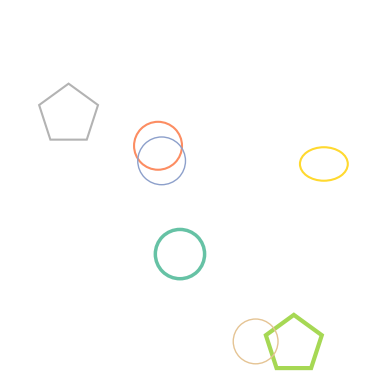[{"shape": "circle", "thickness": 2.5, "radius": 0.32, "center": [0.467, 0.34]}, {"shape": "circle", "thickness": 1.5, "radius": 0.31, "center": [0.41, 0.621]}, {"shape": "circle", "thickness": 1, "radius": 0.31, "center": [0.42, 0.582]}, {"shape": "pentagon", "thickness": 3, "radius": 0.38, "center": [0.763, 0.106]}, {"shape": "oval", "thickness": 1.5, "radius": 0.31, "center": [0.841, 0.574]}, {"shape": "circle", "thickness": 1, "radius": 0.29, "center": [0.664, 0.113]}, {"shape": "pentagon", "thickness": 1.5, "radius": 0.4, "center": [0.178, 0.702]}]